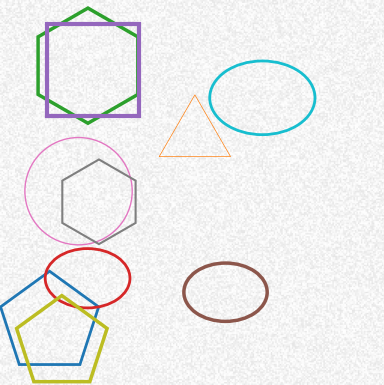[{"shape": "pentagon", "thickness": 2, "radius": 0.67, "center": [0.129, 0.162]}, {"shape": "triangle", "thickness": 0.5, "radius": 0.54, "center": [0.506, 0.647]}, {"shape": "hexagon", "thickness": 2.5, "radius": 0.75, "center": [0.228, 0.829]}, {"shape": "oval", "thickness": 2, "radius": 0.55, "center": [0.227, 0.277]}, {"shape": "square", "thickness": 3, "radius": 0.59, "center": [0.242, 0.819]}, {"shape": "oval", "thickness": 2.5, "radius": 0.54, "center": [0.586, 0.241]}, {"shape": "circle", "thickness": 1, "radius": 0.7, "center": [0.204, 0.503]}, {"shape": "hexagon", "thickness": 1.5, "radius": 0.55, "center": [0.257, 0.476]}, {"shape": "pentagon", "thickness": 2.5, "radius": 0.62, "center": [0.161, 0.109]}, {"shape": "oval", "thickness": 2, "radius": 0.68, "center": [0.681, 0.746]}]